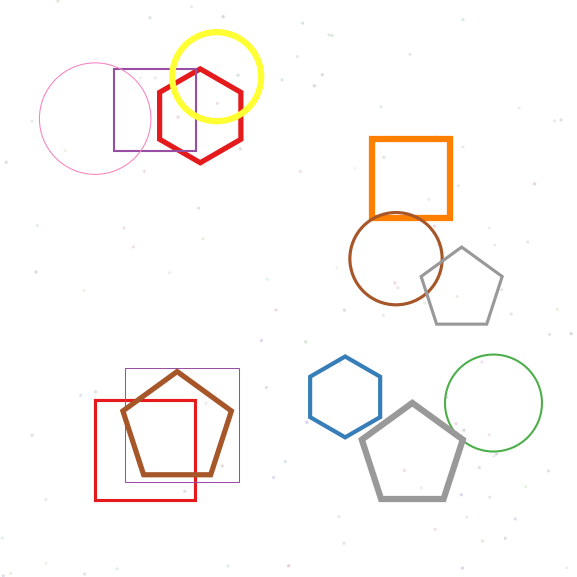[{"shape": "hexagon", "thickness": 2.5, "radius": 0.41, "center": [0.347, 0.799]}, {"shape": "square", "thickness": 1.5, "radius": 0.43, "center": [0.251, 0.219]}, {"shape": "hexagon", "thickness": 2, "radius": 0.35, "center": [0.598, 0.312]}, {"shape": "circle", "thickness": 1, "radius": 0.42, "center": [0.855, 0.301]}, {"shape": "square", "thickness": 1, "radius": 0.35, "center": [0.268, 0.809]}, {"shape": "square", "thickness": 0.5, "radius": 0.49, "center": [0.315, 0.263]}, {"shape": "square", "thickness": 3, "radius": 0.34, "center": [0.712, 0.69]}, {"shape": "circle", "thickness": 3, "radius": 0.39, "center": [0.375, 0.866]}, {"shape": "pentagon", "thickness": 2.5, "radius": 0.49, "center": [0.307, 0.257]}, {"shape": "circle", "thickness": 1.5, "radius": 0.4, "center": [0.686, 0.551]}, {"shape": "circle", "thickness": 0.5, "radius": 0.48, "center": [0.165, 0.794]}, {"shape": "pentagon", "thickness": 3, "radius": 0.46, "center": [0.714, 0.209]}, {"shape": "pentagon", "thickness": 1.5, "radius": 0.37, "center": [0.799, 0.498]}]